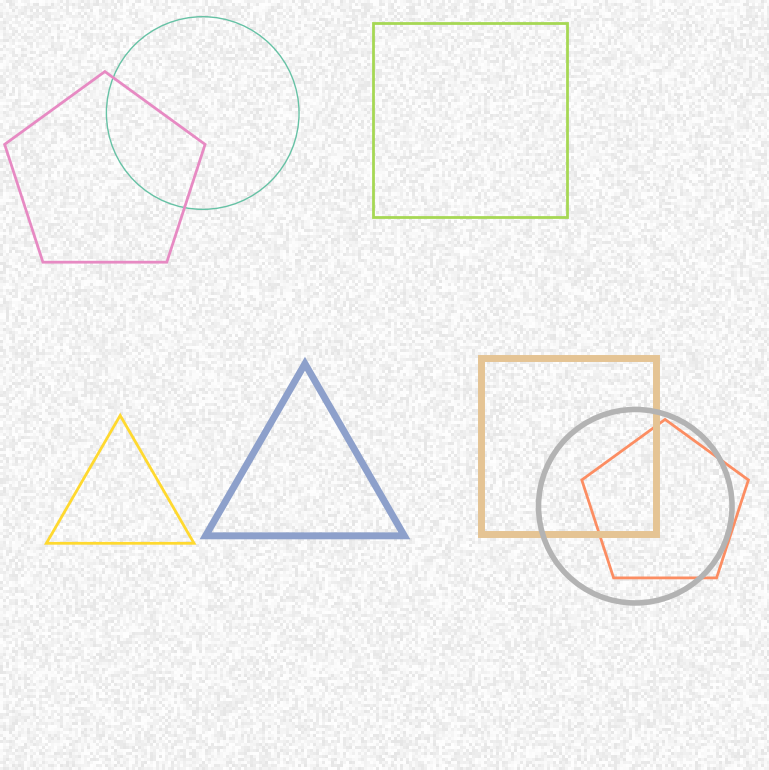[{"shape": "circle", "thickness": 0.5, "radius": 0.63, "center": [0.263, 0.853]}, {"shape": "pentagon", "thickness": 1, "radius": 0.57, "center": [0.864, 0.342]}, {"shape": "triangle", "thickness": 2.5, "radius": 0.74, "center": [0.396, 0.379]}, {"shape": "pentagon", "thickness": 1, "radius": 0.68, "center": [0.136, 0.77]}, {"shape": "square", "thickness": 1, "radius": 0.63, "center": [0.61, 0.844]}, {"shape": "triangle", "thickness": 1, "radius": 0.55, "center": [0.156, 0.35]}, {"shape": "square", "thickness": 2.5, "radius": 0.57, "center": [0.739, 0.421]}, {"shape": "circle", "thickness": 2, "radius": 0.63, "center": [0.825, 0.343]}]